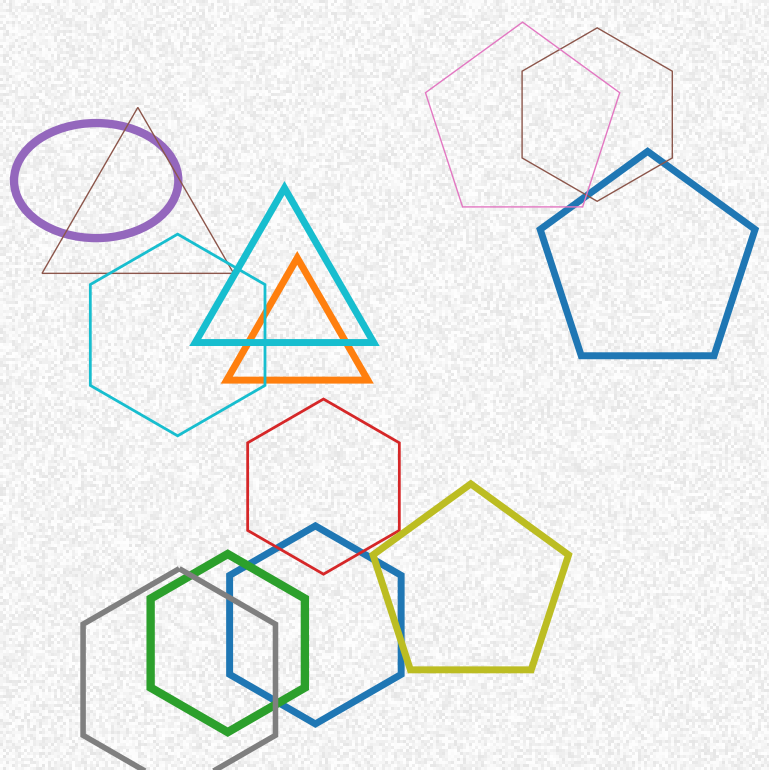[{"shape": "hexagon", "thickness": 2.5, "radius": 0.64, "center": [0.41, 0.188]}, {"shape": "pentagon", "thickness": 2.5, "radius": 0.73, "center": [0.841, 0.657]}, {"shape": "triangle", "thickness": 2.5, "radius": 0.53, "center": [0.386, 0.559]}, {"shape": "hexagon", "thickness": 3, "radius": 0.58, "center": [0.296, 0.165]}, {"shape": "hexagon", "thickness": 1, "radius": 0.57, "center": [0.42, 0.368]}, {"shape": "oval", "thickness": 3, "radius": 0.53, "center": [0.125, 0.765]}, {"shape": "hexagon", "thickness": 0.5, "radius": 0.56, "center": [0.776, 0.851]}, {"shape": "triangle", "thickness": 0.5, "radius": 0.72, "center": [0.179, 0.717]}, {"shape": "pentagon", "thickness": 0.5, "radius": 0.66, "center": [0.679, 0.839]}, {"shape": "hexagon", "thickness": 2, "radius": 0.72, "center": [0.233, 0.117]}, {"shape": "pentagon", "thickness": 2.5, "radius": 0.67, "center": [0.611, 0.238]}, {"shape": "hexagon", "thickness": 1, "radius": 0.65, "center": [0.231, 0.565]}, {"shape": "triangle", "thickness": 2.5, "radius": 0.67, "center": [0.369, 0.622]}]